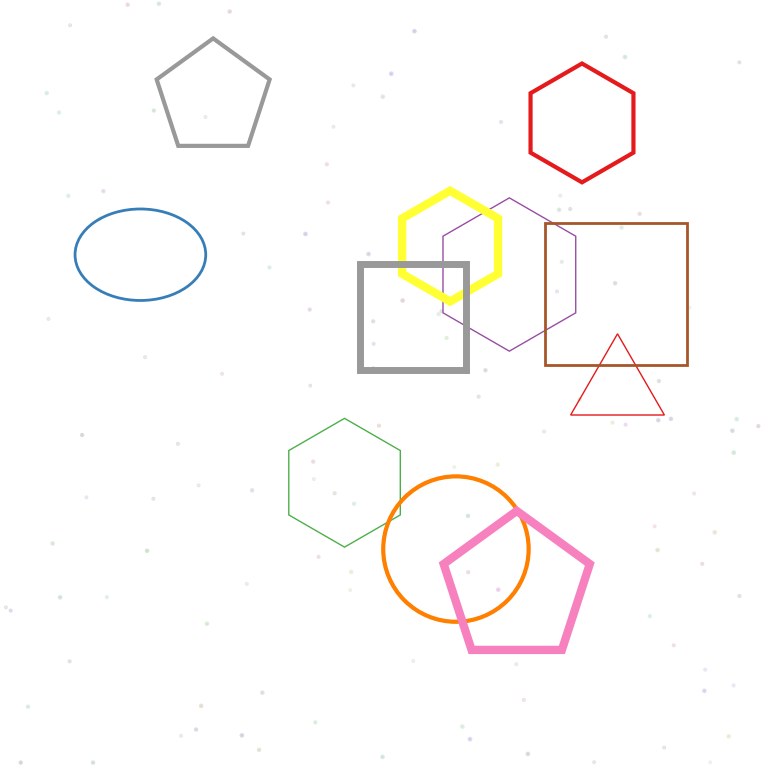[{"shape": "hexagon", "thickness": 1.5, "radius": 0.39, "center": [0.756, 0.84]}, {"shape": "triangle", "thickness": 0.5, "radius": 0.35, "center": [0.802, 0.496]}, {"shape": "oval", "thickness": 1, "radius": 0.42, "center": [0.182, 0.669]}, {"shape": "hexagon", "thickness": 0.5, "radius": 0.42, "center": [0.447, 0.373]}, {"shape": "hexagon", "thickness": 0.5, "radius": 0.5, "center": [0.662, 0.643]}, {"shape": "circle", "thickness": 1.5, "radius": 0.47, "center": [0.592, 0.287]}, {"shape": "hexagon", "thickness": 3, "radius": 0.36, "center": [0.585, 0.68]}, {"shape": "square", "thickness": 1, "radius": 0.46, "center": [0.8, 0.618]}, {"shape": "pentagon", "thickness": 3, "radius": 0.5, "center": [0.671, 0.237]}, {"shape": "pentagon", "thickness": 1.5, "radius": 0.39, "center": [0.277, 0.873]}, {"shape": "square", "thickness": 2.5, "radius": 0.34, "center": [0.536, 0.589]}]